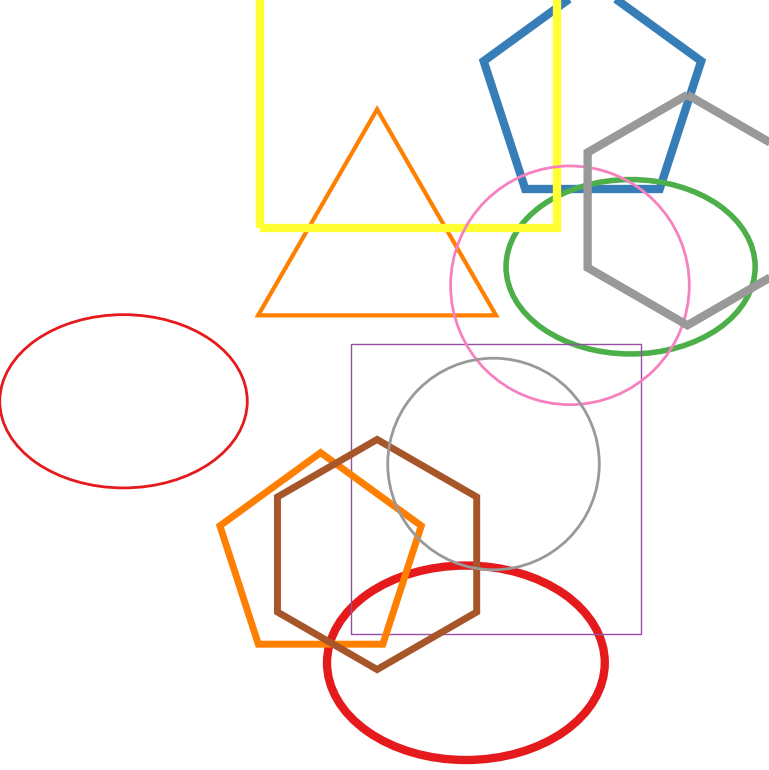[{"shape": "oval", "thickness": 3, "radius": 0.9, "center": [0.605, 0.139]}, {"shape": "oval", "thickness": 1, "radius": 0.8, "center": [0.16, 0.479]}, {"shape": "pentagon", "thickness": 3, "radius": 0.74, "center": [0.769, 0.875]}, {"shape": "oval", "thickness": 2, "radius": 0.81, "center": [0.819, 0.654]}, {"shape": "square", "thickness": 0.5, "radius": 0.94, "center": [0.644, 0.365]}, {"shape": "triangle", "thickness": 1.5, "radius": 0.89, "center": [0.49, 0.68]}, {"shape": "pentagon", "thickness": 2.5, "radius": 0.69, "center": [0.416, 0.275]}, {"shape": "square", "thickness": 3, "radius": 0.97, "center": [0.53, 0.897]}, {"shape": "hexagon", "thickness": 2.5, "radius": 0.75, "center": [0.49, 0.28]}, {"shape": "circle", "thickness": 1, "radius": 0.77, "center": [0.74, 0.629]}, {"shape": "circle", "thickness": 1, "radius": 0.69, "center": [0.641, 0.397]}, {"shape": "hexagon", "thickness": 3, "radius": 0.75, "center": [0.893, 0.727]}]